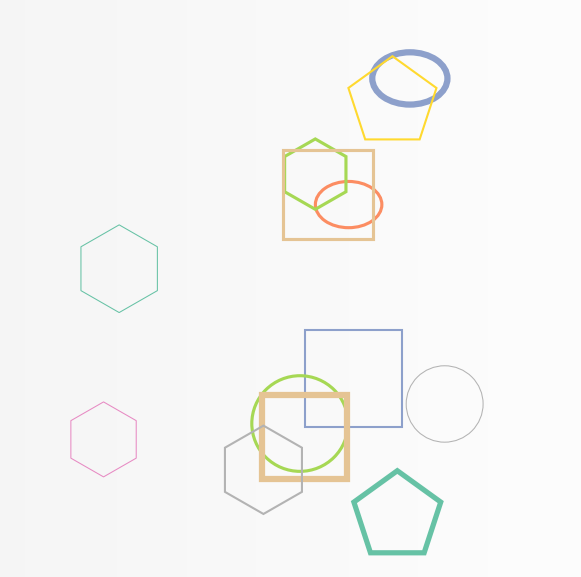[{"shape": "hexagon", "thickness": 0.5, "radius": 0.38, "center": [0.205, 0.534]}, {"shape": "pentagon", "thickness": 2.5, "radius": 0.39, "center": [0.684, 0.105]}, {"shape": "oval", "thickness": 1.5, "radius": 0.29, "center": [0.6, 0.645]}, {"shape": "square", "thickness": 1, "radius": 0.42, "center": [0.608, 0.344]}, {"shape": "oval", "thickness": 3, "radius": 0.32, "center": [0.705, 0.863]}, {"shape": "hexagon", "thickness": 0.5, "radius": 0.32, "center": [0.178, 0.238]}, {"shape": "circle", "thickness": 1.5, "radius": 0.41, "center": [0.516, 0.266]}, {"shape": "hexagon", "thickness": 1.5, "radius": 0.3, "center": [0.542, 0.698]}, {"shape": "pentagon", "thickness": 1, "radius": 0.4, "center": [0.675, 0.822]}, {"shape": "square", "thickness": 3, "radius": 0.37, "center": [0.524, 0.242]}, {"shape": "square", "thickness": 1.5, "radius": 0.39, "center": [0.565, 0.663]}, {"shape": "hexagon", "thickness": 1, "radius": 0.38, "center": [0.453, 0.186]}, {"shape": "circle", "thickness": 0.5, "radius": 0.33, "center": [0.765, 0.3]}]